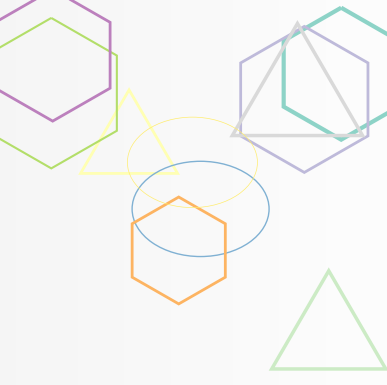[{"shape": "hexagon", "thickness": 3, "radius": 0.86, "center": [0.88, 0.809]}, {"shape": "triangle", "thickness": 2, "radius": 0.72, "center": [0.333, 0.622]}, {"shape": "hexagon", "thickness": 2, "radius": 0.95, "center": [0.785, 0.742]}, {"shape": "oval", "thickness": 1, "radius": 0.88, "center": [0.518, 0.457]}, {"shape": "hexagon", "thickness": 2, "radius": 0.69, "center": [0.461, 0.349]}, {"shape": "hexagon", "thickness": 1.5, "radius": 0.98, "center": [0.132, 0.758]}, {"shape": "triangle", "thickness": 2.5, "radius": 0.97, "center": [0.768, 0.745]}, {"shape": "hexagon", "thickness": 2, "radius": 0.86, "center": [0.136, 0.856]}, {"shape": "triangle", "thickness": 2.5, "radius": 0.85, "center": [0.848, 0.127]}, {"shape": "oval", "thickness": 0.5, "radius": 0.84, "center": [0.497, 0.578]}]